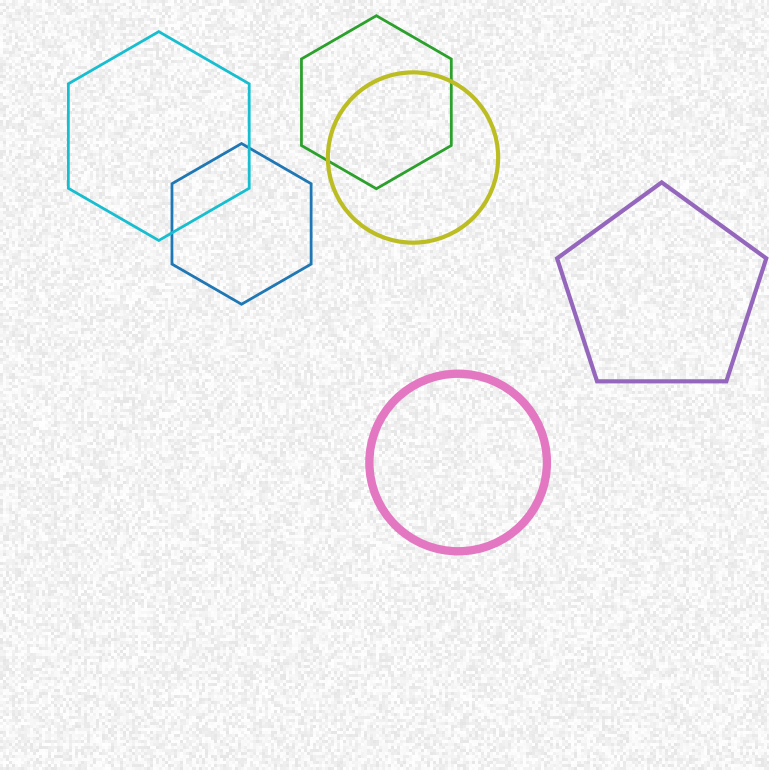[{"shape": "hexagon", "thickness": 1, "radius": 0.52, "center": [0.314, 0.709]}, {"shape": "hexagon", "thickness": 1, "radius": 0.56, "center": [0.489, 0.867]}, {"shape": "pentagon", "thickness": 1.5, "radius": 0.71, "center": [0.859, 0.62]}, {"shape": "circle", "thickness": 3, "radius": 0.58, "center": [0.595, 0.399]}, {"shape": "circle", "thickness": 1.5, "radius": 0.55, "center": [0.536, 0.795]}, {"shape": "hexagon", "thickness": 1, "radius": 0.68, "center": [0.206, 0.823]}]